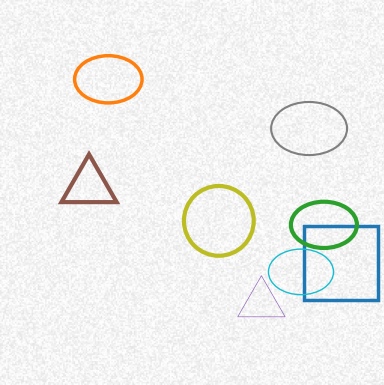[{"shape": "square", "thickness": 2.5, "radius": 0.48, "center": [0.886, 0.318]}, {"shape": "oval", "thickness": 2.5, "radius": 0.44, "center": [0.281, 0.794]}, {"shape": "oval", "thickness": 3, "radius": 0.43, "center": [0.841, 0.416]}, {"shape": "triangle", "thickness": 0.5, "radius": 0.36, "center": [0.679, 0.213]}, {"shape": "triangle", "thickness": 3, "radius": 0.41, "center": [0.231, 0.516]}, {"shape": "oval", "thickness": 1.5, "radius": 0.49, "center": [0.803, 0.666]}, {"shape": "circle", "thickness": 3, "radius": 0.45, "center": [0.568, 0.426]}, {"shape": "oval", "thickness": 1, "radius": 0.42, "center": [0.782, 0.294]}]